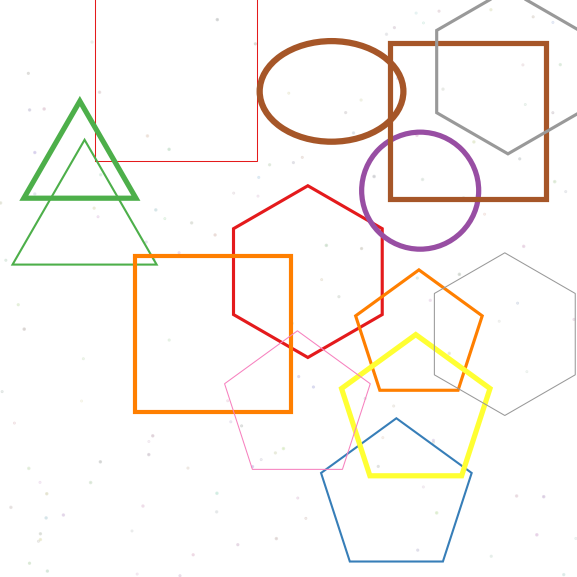[{"shape": "hexagon", "thickness": 1.5, "radius": 0.74, "center": [0.533, 0.529]}, {"shape": "square", "thickness": 0.5, "radius": 0.7, "center": [0.305, 0.861]}, {"shape": "pentagon", "thickness": 1, "radius": 0.69, "center": [0.686, 0.138]}, {"shape": "triangle", "thickness": 1, "radius": 0.72, "center": [0.146, 0.613]}, {"shape": "triangle", "thickness": 2.5, "radius": 0.56, "center": [0.138, 0.712]}, {"shape": "circle", "thickness": 2.5, "radius": 0.51, "center": [0.728, 0.669]}, {"shape": "square", "thickness": 2, "radius": 0.67, "center": [0.368, 0.42]}, {"shape": "pentagon", "thickness": 1.5, "radius": 0.58, "center": [0.725, 0.417]}, {"shape": "pentagon", "thickness": 2.5, "radius": 0.68, "center": [0.72, 0.285]}, {"shape": "square", "thickness": 2.5, "radius": 0.67, "center": [0.81, 0.789]}, {"shape": "oval", "thickness": 3, "radius": 0.62, "center": [0.574, 0.841]}, {"shape": "pentagon", "thickness": 0.5, "radius": 0.66, "center": [0.515, 0.294]}, {"shape": "hexagon", "thickness": 1.5, "radius": 0.71, "center": [0.88, 0.875]}, {"shape": "hexagon", "thickness": 0.5, "radius": 0.7, "center": [0.874, 0.421]}]